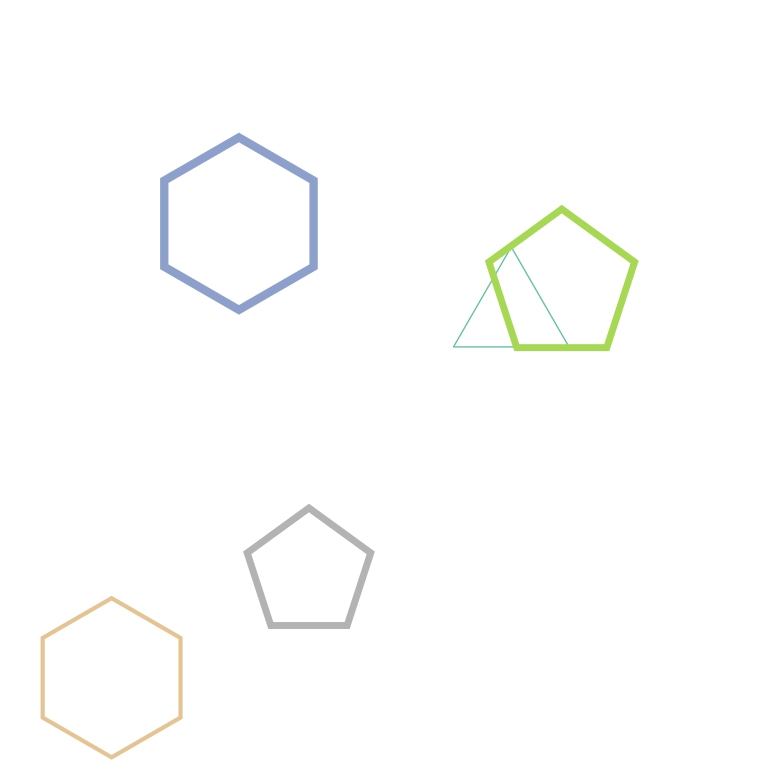[{"shape": "triangle", "thickness": 0.5, "radius": 0.43, "center": [0.664, 0.593]}, {"shape": "hexagon", "thickness": 3, "radius": 0.56, "center": [0.31, 0.71]}, {"shape": "pentagon", "thickness": 2.5, "radius": 0.5, "center": [0.73, 0.629]}, {"shape": "hexagon", "thickness": 1.5, "radius": 0.52, "center": [0.145, 0.12]}, {"shape": "pentagon", "thickness": 2.5, "radius": 0.42, "center": [0.401, 0.256]}]